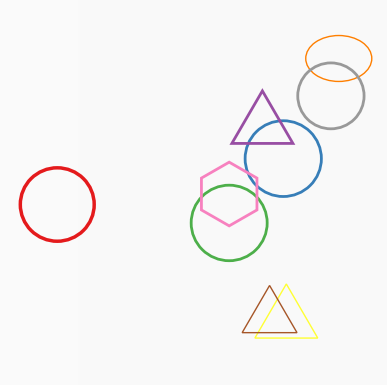[{"shape": "circle", "thickness": 2.5, "radius": 0.48, "center": [0.148, 0.469]}, {"shape": "circle", "thickness": 2, "radius": 0.49, "center": [0.731, 0.588]}, {"shape": "circle", "thickness": 2, "radius": 0.49, "center": [0.591, 0.421]}, {"shape": "triangle", "thickness": 2, "radius": 0.45, "center": [0.677, 0.673]}, {"shape": "oval", "thickness": 1, "radius": 0.43, "center": [0.874, 0.848]}, {"shape": "triangle", "thickness": 1, "radius": 0.47, "center": [0.739, 0.169]}, {"shape": "triangle", "thickness": 1, "radius": 0.41, "center": [0.696, 0.177]}, {"shape": "hexagon", "thickness": 2, "radius": 0.41, "center": [0.591, 0.496]}, {"shape": "circle", "thickness": 2, "radius": 0.43, "center": [0.854, 0.751]}]